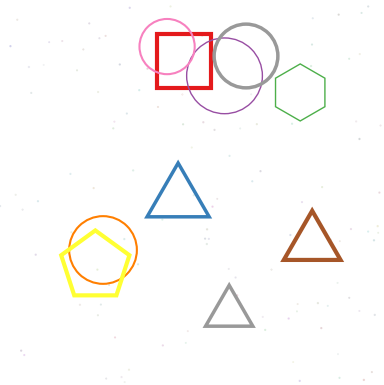[{"shape": "square", "thickness": 3, "radius": 0.35, "center": [0.478, 0.842]}, {"shape": "triangle", "thickness": 2.5, "radius": 0.47, "center": [0.463, 0.483]}, {"shape": "hexagon", "thickness": 1, "radius": 0.37, "center": [0.78, 0.76]}, {"shape": "circle", "thickness": 1, "radius": 0.49, "center": [0.583, 0.803]}, {"shape": "circle", "thickness": 1.5, "radius": 0.44, "center": [0.268, 0.351]}, {"shape": "pentagon", "thickness": 3, "radius": 0.47, "center": [0.248, 0.308]}, {"shape": "triangle", "thickness": 3, "radius": 0.43, "center": [0.811, 0.367]}, {"shape": "circle", "thickness": 1.5, "radius": 0.36, "center": [0.434, 0.879]}, {"shape": "triangle", "thickness": 2.5, "radius": 0.35, "center": [0.595, 0.188]}, {"shape": "circle", "thickness": 2.5, "radius": 0.41, "center": [0.639, 0.855]}]